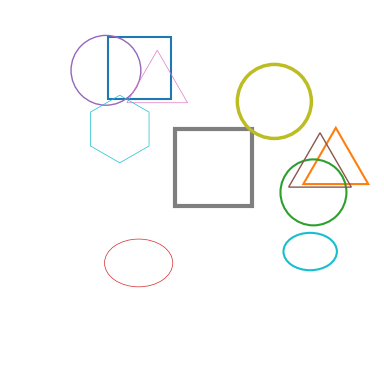[{"shape": "square", "thickness": 1.5, "radius": 0.4, "center": [0.362, 0.824]}, {"shape": "triangle", "thickness": 1.5, "radius": 0.49, "center": [0.872, 0.571]}, {"shape": "circle", "thickness": 1.5, "radius": 0.43, "center": [0.814, 0.5]}, {"shape": "oval", "thickness": 0.5, "radius": 0.44, "center": [0.36, 0.317]}, {"shape": "circle", "thickness": 1, "radius": 0.45, "center": [0.275, 0.817]}, {"shape": "triangle", "thickness": 1, "radius": 0.47, "center": [0.831, 0.561]}, {"shape": "triangle", "thickness": 0.5, "radius": 0.45, "center": [0.408, 0.779]}, {"shape": "square", "thickness": 3, "radius": 0.5, "center": [0.555, 0.565]}, {"shape": "circle", "thickness": 2.5, "radius": 0.48, "center": [0.713, 0.737]}, {"shape": "hexagon", "thickness": 0.5, "radius": 0.44, "center": [0.311, 0.665]}, {"shape": "oval", "thickness": 1.5, "radius": 0.35, "center": [0.806, 0.347]}]